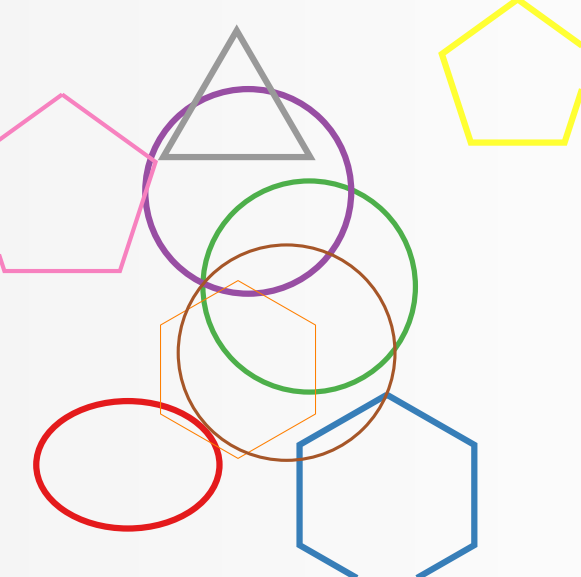[{"shape": "oval", "thickness": 3, "radius": 0.79, "center": [0.22, 0.194]}, {"shape": "hexagon", "thickness": 3, "radius": 0.87, "center": [0.666, 0.142]}, {"shape": "circle", "thickness": 2.5, "radius": 0.91, "center": [0.532, 0.503]}, {"shape": "circle", "thickness": 3, "radius": 0.89, "center": [0.427, 0.668]}, {"shape": "hexagon", "thickness": 0.5, "radius": 0.77, "center": [0.41, 0.359]}, {"shape": "pentagon", "thickness": 3, "radius": 0.69, "center": [0.891, 0.863]}, {"shape": "circle", "thickness": 1.5, "radius": 0.93, "center": [0.493, 0.389]}, {"shape": "pentagon", "thickness": 2, "radius": 0.85, "center": [0.107, 0.667]}, {"shape": "triangle", "thickness": 3, "radius": 0.73, "center": [0.407, 0.8]}]